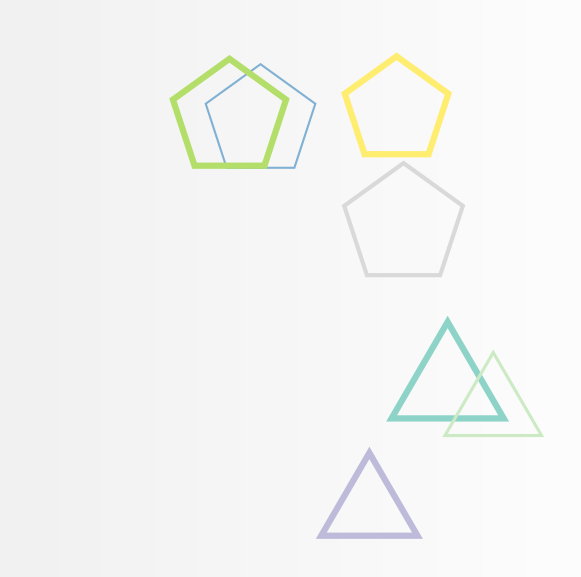[{"shape": "triangle", "thickness": 3, "radius": 0.56, "center": [0.77, 0.33]}, {"shape": "triangle", "thickness": 3, "radius": 0.48, "center": [0.635, 0.119]}, {"shape": "pentagon", "thickness": 1, "radius": 0.5, "center": [0.448, 0.789]}, {"shape": "pentagon", "thickness": 3, "radius": 0.51, "center": [0.395, 0.795]}, {"shape": "pentagon", "thickness": 2, "radius": 0.54, "center": [0.694, 0.609]}, {"shape": "triangle", "thickness": 1.5, "radius": 0.48, "center": [0.849, 0.293]}, {"shape": "pentagon", "thickness": 3, "radius": 0.47, "center": [0.682, 0.808]}]